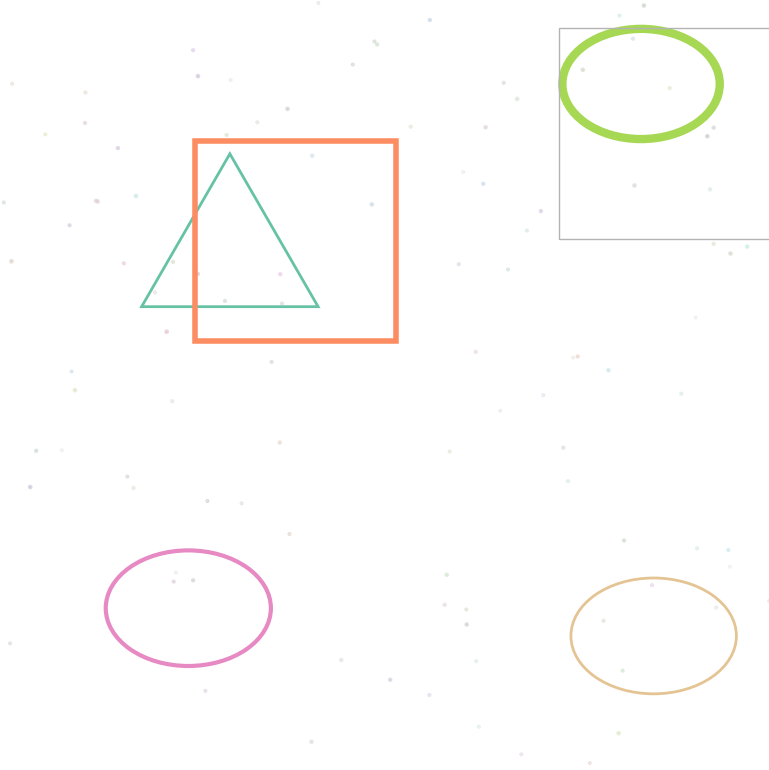[{"shape": "triangle", "thickness": 1, "radius": 0.66, "center": [0.299, 0.668]}, {"shape": "square", "thickness": 2, "radius": 0.65, "center": [0.384, 0.687]}, {"shape": "oval", "thickness": 1.5, "radius": 0.54, "center": [0.245, 0.21]}, {"shape": "oval", "thickness": 3, "radius": 0.51, "center": [0.833, 0.891]}, {"shape": "oval", "thickness": 1, "radius": 0.54, "center": [0.849, 0.174]}, {"shape": "square", "thickness": 0.5, "radius": 0.69, "center": [0.863, 0.827]}]